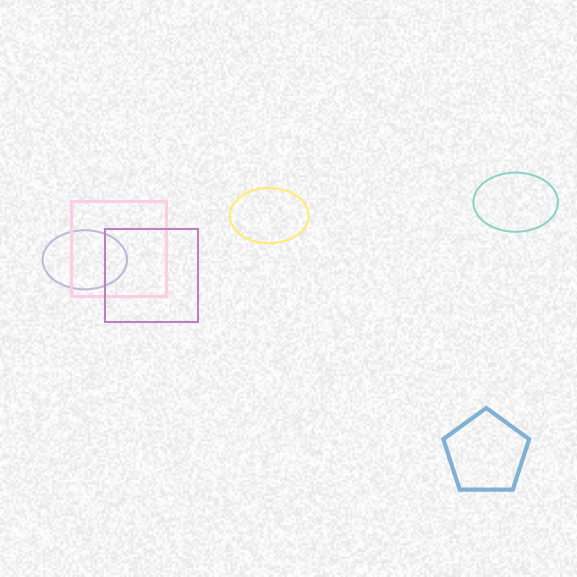[{"shape": "oval", "thickness": 1, "radius": 0.37, "center": [0.893, 0.649]}, {"shape": "oval", "thickness": 1, "radius": 0.37, "center": [0.147, 0.549]}, {"shape": "pentagon", "thickness": 2, "radius": 0.39, "center": [0.842, 0.215]}, {"shape": "square", "thickness": 1.5, "radius": 0.41, "center": [0.205, 0.569]}, {"shape": "square", "thickness": 1, "radius": 0.4, "center": [0.262, 0.523]}, {"shape": "oval", "thickness": 1, "radius": 0.34, "center": [0.466, 0.626]}]